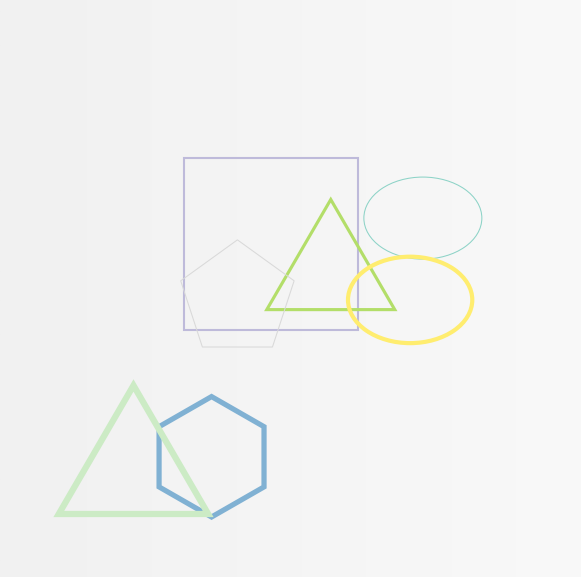[{"shape": "oval", "thickness": 0.5, "radius": 0.51, "center": [0.727, 0.621]}, {"shape": "square", "thickness": 1, "radius": 0.75, "center": [0.466, 0.577]}, {"shape": "hexagon", "thickness": 2.5, "radius": 0.52, "center": [0.364, 0.208]}, {"shape": "triangle", "thickness": 1.5, "radius": 0.64, "center": [0.569, 0.527]}, {"shape": "pentagon", "thickness": 0.5, "radius": 0.51, "center": [0.408, 0.481]}, {"shape": "triangle", "thickness": 3, "radius": 0.74, "center": [0.23, 0.183]}, {"shape": "oval", "thickness": 2, "radius": 0.53, "center": [0.706, 0.48]}]